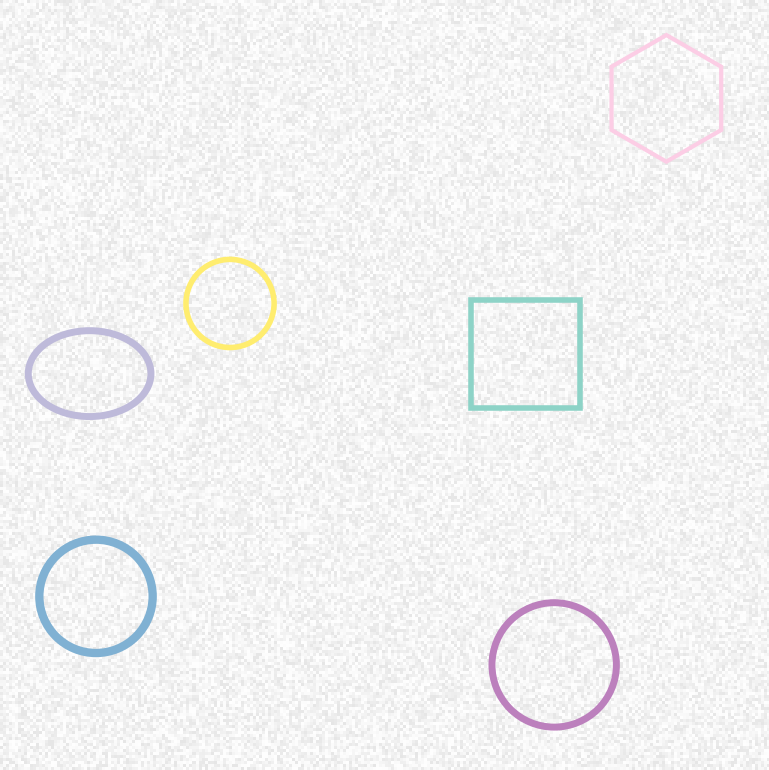[{"shape": "square", "thickness": 2, "radius": 0.35, "center": [0.682, 0.54]}, {"shape": "oval", "thickness": 2.5, "radius": 0.4, "center": [0.116, 0.515]}, {"shape": "circle", "thickness": 3, "radius": 0.37, "center": [0.125, 0.226]}, {"shape": "hexagon", "thickness": 1.5, "radius": 0.41, "center": [0.865, 0.872]}, {"shape": "circle", "thickness": 2.5, "radius": 0.4, "center": [0.72, 0.136]}, {"shape": "circle", "thickness": 2, "radius": 0.29, "center": [0.299, 0.606]}]